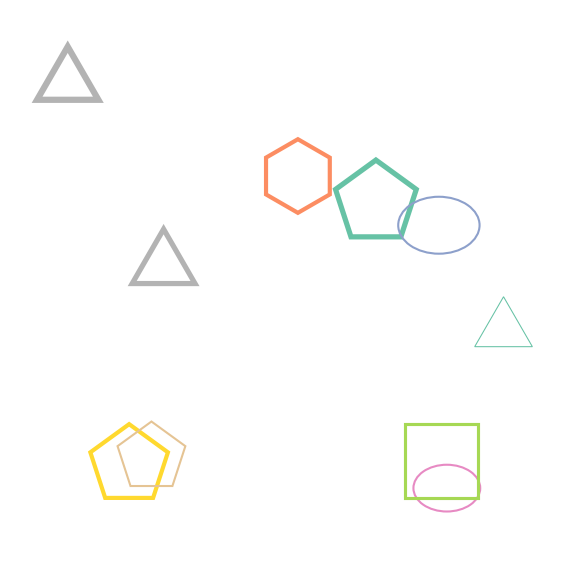[{"shape": "pentagon", "thickness": 2.5, "radius": 0.37, "center": [0.651, 0.648]}, {"shape": "triangle", "thickness": 0.5, "radius": 0.29, "center": [0.872, 0.428]}, {"shape": "hexagon", "thickness": 2, "radius": 0.32, "center": [0.516, 0.694]}, {"shape": "oval", "thickness": 1, "radius": 0.35, "center": [0.76, 0.609]}, {"shape": "oval", "thickness": 1, "radius": 0.29, "center": [0.774, 0.154]}, {"shape": "square", "thickness": 1.5, "radius": 0.32, "center": [0.764, 0.201]}, {"shape": "pentagon", "thickness": 2, "radius": 0.35, "center": [0.224, 0.194]}, {"shape": "pentagon", "thickness": 1, "radius": 0.31, "center": [0.262, 0.207]}, {"shape": "triangle", "thickness": 3, "radius": 0.31, "center": [0.117, 0.857]}, {"shape": "triangle", "thickness": 2.5, "radius": 0.31, "center": [0.283, 0.54]}]